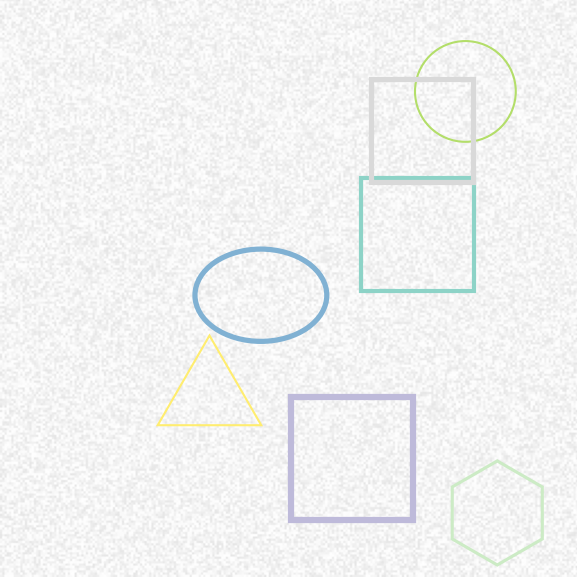[{"shape": "square", "thickness": 2, "radius": 0.49, "center": [0.723, 0.593]}, {"shape": "square", "thickness": 3, "radius": 0.53, "center": [0.61, 0.206]}, {"shape": "oval", "thickness": 2.5, "radius": 0.57, "center": [0.452, 0.488]}, {"shape": "circle", "thickness": 1, "radius": 0.44, "center": [0.806, 0.841]}, {"shape": "square", "thickness": 2.5, "radius": 0.44, "center": [0.73, 0.774]}, {"shape": "hexagon", "thickness": 1.5, "radius": 0.45, "center": [0.861, 0.111]}, {"shape": "triangle", "thickness": 1, "radius": 0.52, "center": [0.363, 0.315]}]